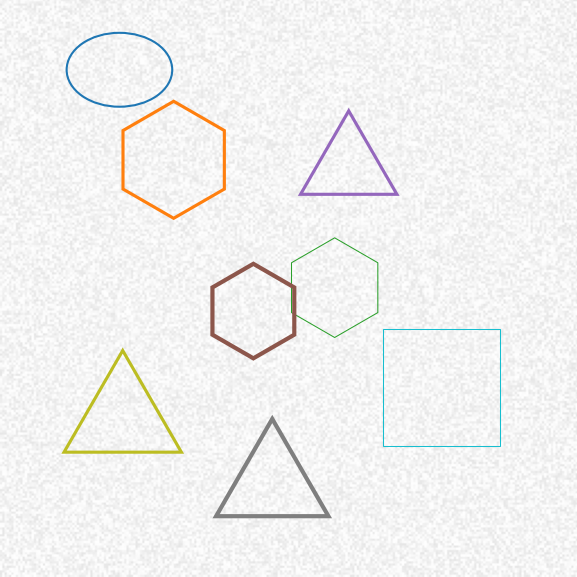[{"shape": "oval", "thickness": 1, "radius": 0.46, "center": [0.207, 0.878]}, {"shape": "hexagon", "thickness": 1.5, "radius": 0.51, "center": [0.301, 0.722]}, {"shape": "hexagon", "thickness": 0.5, "radius": 0.43, "center": [0.58, 0.501]}, {"shape": "triangle", "thickness": 1.5, "radius": 0.48, "center": [0.604, 0.711]}, {"shape": "hexagon", "thickness": 2, "radius": 0.41, "center": [0.439, 0.46]}, {"shape": "triangle", "thickness": 2, "radius": 0.56, "center": [0.471, 0.161]}, {"shape": "triangle", "thickness": 1.5, "radius": 0.59, "center": [0.212, 0.275]}, {"shape": "square", "thickness": 0.5, "radius": 0.51, "center": [0.764, 0.329]}]